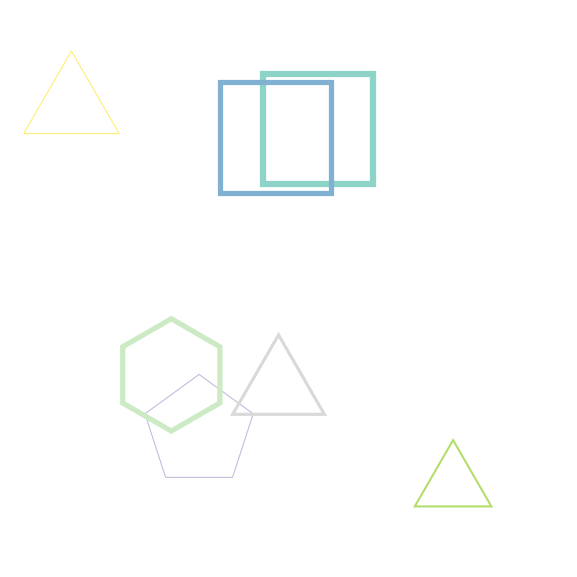[{"shape": "square", "thickness": 3, "radius": 0.47, "center": [0.551, 0.775]}, {"shape": "pentagon", "thickness": 0.5, "radius": 0.49, "center": [0.345, 0.252]}, {"shape": "square", "thickness": 2.5, "radius": 0.48, "center": [0.477, 0.761]}, {"shape": "triangle", "thickness": 1, "radius": 0.38, "center": [0.785, 0.16]}, {"shape": "triangle", "thickness": 1.5, "radius": 0.46, "center": [0.482, 0.328]}, {"shape": "hexagon", "thickness": 2.5, "radius": 0.49, "center": [0.297, 0.35]}, {"shape": "triangle", "thickness": 0.5, "radius": 0.48, "center": [0.124, 0.815]}]